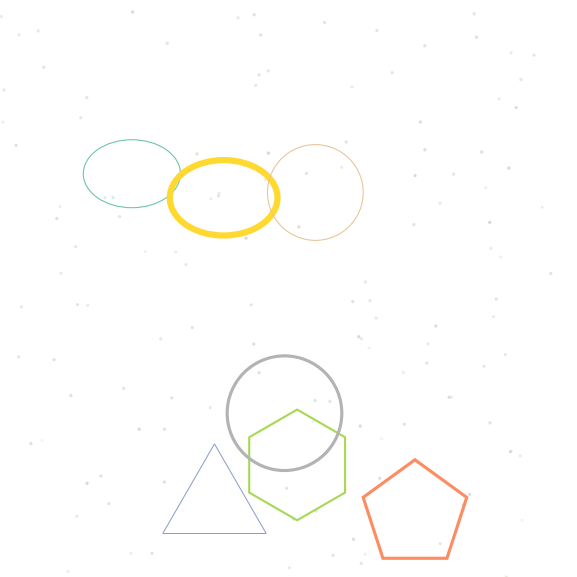[{"shape": "oval", "thickness": 0.5, "radius": 0.42, "center": [0.228, 0.698]}, {"shape": "pentagon", "thickness": 1.5, "radius": 0.47, "center": [0.719, 0.109]}, {"shape": "triangle", "thickness": 0.5, "radius": 0.52, "center": [0.371, 0.127]}, {"shape": "hexagon", "thickness": 1, "radius": 0.48, "center": [0.515, 0.194]}, {"shape": "oval", "thickness": 3, "radius": 0.47, "center": [0.387, 0.657]}, {"shape": "circle", "thickness": 0.5, "radius": 0.41, "center": [0.546, 0.666]}, {"shape": "circle", "thickness": 1.5, "radius": 0.5, "center": [0.493, 0.284]}]